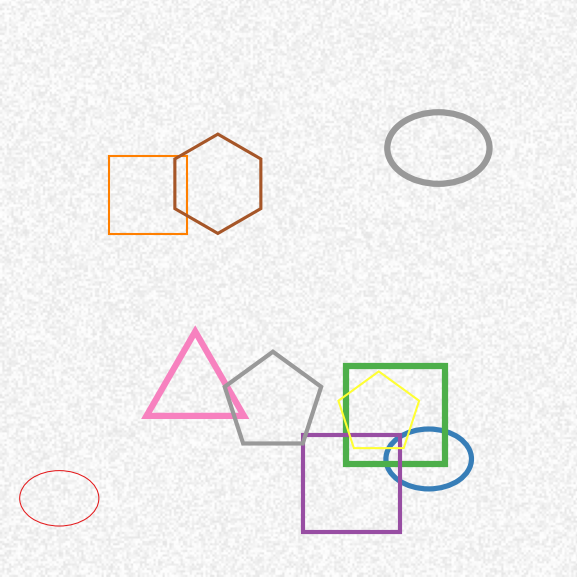[{"shape": "oval", "thickness": 0.5, "radius": 0.34, "center": [0.103, 0.136]}, {"shape": "oval", "thickness": 2.5, "radius": 0.37, "center": [0.742, 0.204]}, {"shape": "square", "thickness": 3, "radius": 0.43, "center": [0.685, 0.28]}, {"shape": "square", "thickness": 2, "radius": 0.42, "center": [0.609, 0.162]}, {"shape": "square", "thickness": 1, "radius": 0.34, "center": [0.256, 0.661]}, {"shape": "pentagon", "thickness": 1, "radius": 0.37, "center": [0.656, 0.283]}, {"shape": "hexagon", "thickness": 1.5, "radius": 0.43, "center": [0.377, 0.681]}, {"shape": "triangle", "thickness": 3, "radius": 0.49, "center": [0.338, 0.328]}, {"shape": "pentagon", "thickness": 2, "radius": 0.44, "center": [0.473, 0.302]}, {"shape": "oval", "thickness": 3, "radius": 0.44, "center": [0.759, 0.743]}]